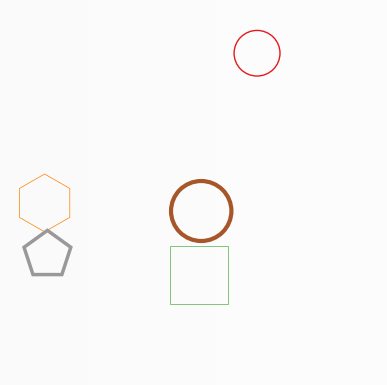[{"shape": "circle", "thickness": 1, "radius": 0.3, "center": [0.663, 0.862]}, {"shape": "square", "thickness": 0.5, "radius": 0.38, "center": [0.513, 0.286]}, {"shape": "hexagon", "thickness": 0.5, "radius": 0.38, "center": [0.115, 0.473]}, {"shape": "circle", "thickness": 3, "radius": 0.39, "center": [0.519, 0.452]}, {"shape": "pentagon", "thickness": 2.5, "radius": 0.32, "center": [0.122, 0.338]}]